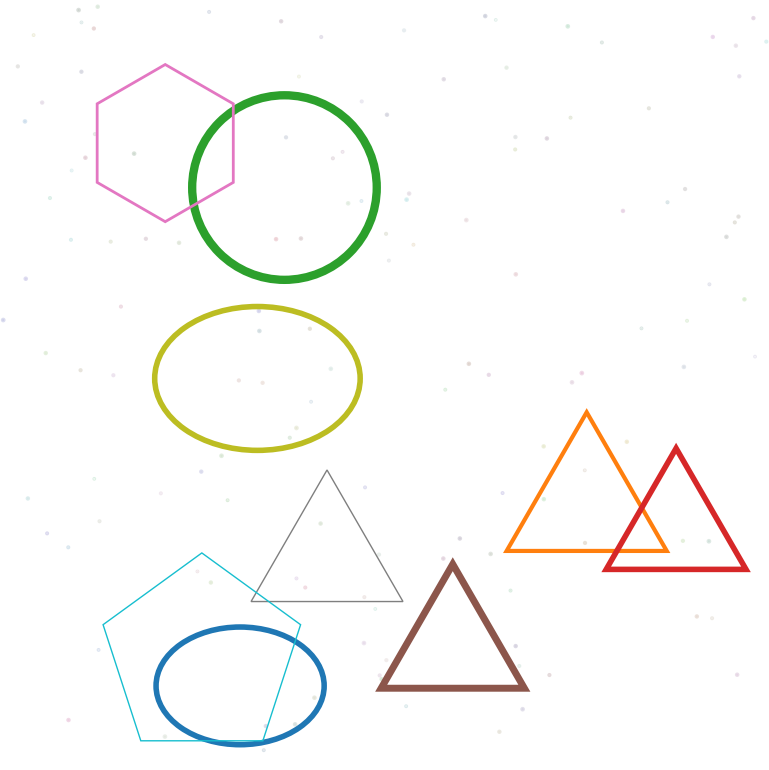[{"shape": "oval", "thickness": 2, "radius": 0.55, "center": [0.312, 0.109]}, {"shape": "triangle", "thickness": 1.5, "radius": 0.6, "center": [0.762, 0.345]}, {"shape": "circle", "thickness": 3, "radius": 0.6, "center": [0.369, 0.756]}, {"shape": "triangle", "thickness": 2, "radius": 0.52, "center": [0.878, 0.313]}, {"shape": "triangle", "thickness": 2.5, "radius": 0.54, "center": [0.588, 0.16]}, {"shape": "hexagon", "thickness": 1, "radius": 0.51, "center": [0.215, 0.814]}, {"shape": "triangle", "thickness": 0.5, "radius": 0.57, "center": [0.425, 0.276]}, {"shape": "oval", "thickness": 2, "radius": 0.67, "center": [0.334, 0.509]}, {"shape": "pentagon", "thickness": 0.5, "radius": 0.67, "center": [0.262, 0.147]}]